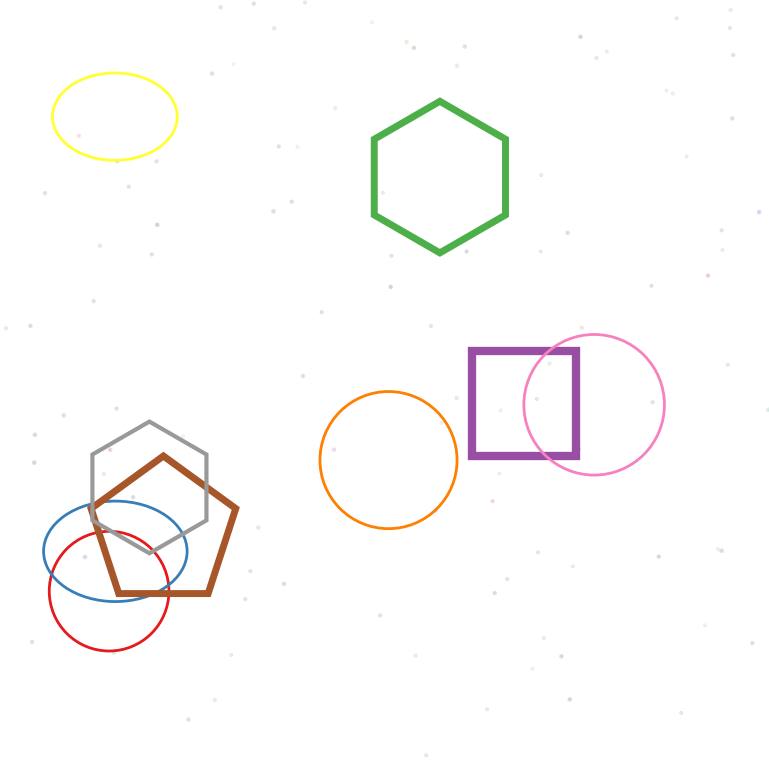[{"shape": "circle", "thickness": 1, "radius": 0.39, "center": [0.142, 0.232]}, {"shape": "oval", "thickness": 1, "radius": 0.47, "center": [0.15, 0.284]}, {"shape": "hexagon", "thickness": 2.5, "radius": 0.49, "center": [0.571, 0.77]}, {"shape": "square", "thickness": 3, "radius": 0.34, "center": [0.681, 0.476]}, {"shape": "circle", "thickness": 1, "radius": 0.45, "center": [0.505, 0.402]}, {"shape": "oval", "thickness": 1, "radius": 0.41, "center": [0.149, 0.849]}, {"shape": "pentagon", "thickness": 2.5, "radius": 0.49, "center": [0.212, 0.309]}, {"shape": "circle", "thickness": 1, "radius": 0.46, "center": [0.772, 0.474]}, {"shape": "hexagon", "thickness": 1.5, "radius": 0.43, "center": [0.194, 0.367]}]